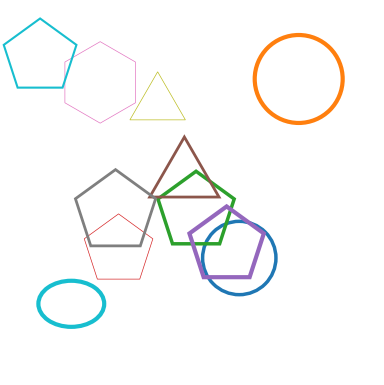[{"shape": "circle", "thickness": 2.5, "radius": 0.48, "center": [0.621, 0.33]}, {"shape": "circle", "thickness": 3, "radius": 0.57, "center": [0.776, 0.795]}, {"shape": "pentagon", "thickness": 2.5, "radius": 0.52, "center": [0.509, 0.451]}, {"shape": "pentagon", "thickness": 0.5, "radius": 0.47, "center": [0.308, 0.351]}, {"shape": "pentagon", "thickness": 3, "radius": 0.51, "center": [0.589, 0.362]}, {"shape": "triangle", "thickness": 2, "radius": 0.52, "center": [0.479, 0.54]}, {"shape": "hexagon", "thickness": 0.5, "radius": 0.53, "center": [0.26, 0.786]}, {"shape": "pentagon", "thickness": 2, "radius": 0.55, "center": [0.3, 0.45]}, {"shape": "triangle", "thickness": 0.5, "radius": 0.42, "center": [0.409, 0.73]}, {"shape": "oval", "thickness": 3, "radius": 0.43, "center": [0.185, 0.211]}, {"shape": "pentagon", "thickness": 1.5, "radius": 0.5, "center": [0.104, 0.853]}]